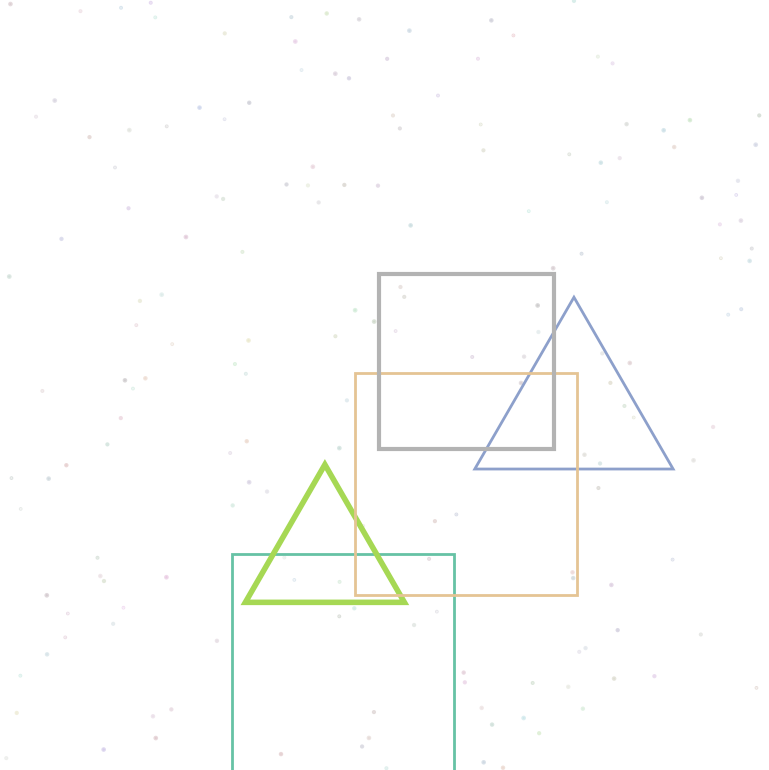[{"shape": "square", "thickness": 1, "radius": 0.72, "center": [0.445, 0.136]}, {"shape": "triangle", "thickness": 1, "radius": 0.74, "center": [0.745, 0.465]}, {"shape": "triangle", "thickness": 2, "radius": 0.6, "center": [0.422, 0.277]}, {"shape": "square", "thickness": 1, "radius": 0.72, "center": [0.606, 0.371]}, {"shape": "square", "thickness": 1.5, "radius": 0.57, "center": [0.606, 0.53]}]